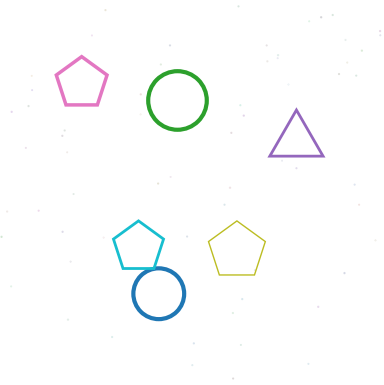[{"shape": "circle", "thickness": 3, "radius": 0.33, "center": [0.412, 0.237]}, {"shape": "circle", "thickness": 3, "radius": 0.38, "center": [0.461, 0.739]}, {"shape": "triangle", "thickness": 2, "radius": 0.4, "center": [0.77, 0.634]}, {"shape": "pentagon", "thickness": 2.5, "radius": 0.35, "center": [0.212, 0.784]}, {"shape": "pentagon", "thickness": 1, "radius": 0.39, "center": [0.615, 0.349]}, {"shape": "pentagon", "thickness": 2, "radius": 0.34, "center": [0.36, 0.358]}]